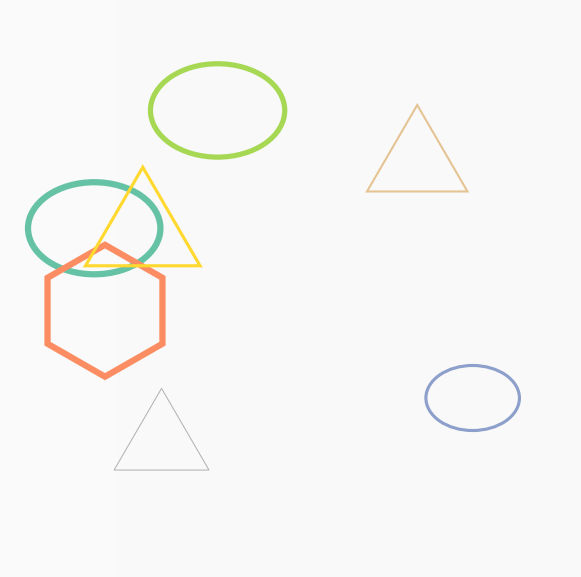[{"shape": "oval", "thickness": 3, "radius": 0.57, "center": [0.162, 0.604]}, {"shape": "hexagon", "thickness": 3, "radius": 0.57, "center": [0.181, 0.461]}, {"shape": "oval", "thickness": 1.5, "radius": 0.4, "center": [0.813, 0.31]}, {"shape": "oval", "thickness": 2.5, "radius": 0.58, "center": [0.374, 0.808]}, {"shape": "triangle", "thickness": 1.5, "radius": 0.57, "center": [0.246, 0.596]}, {"shape": "triangle", "thickness": 1, "radius": 0.5, "center": [0.718, 0.717]}, {"shape": "triangle", "thickness": 0.5, "radius": 0.47, "center": [0.278, 0.232]}]